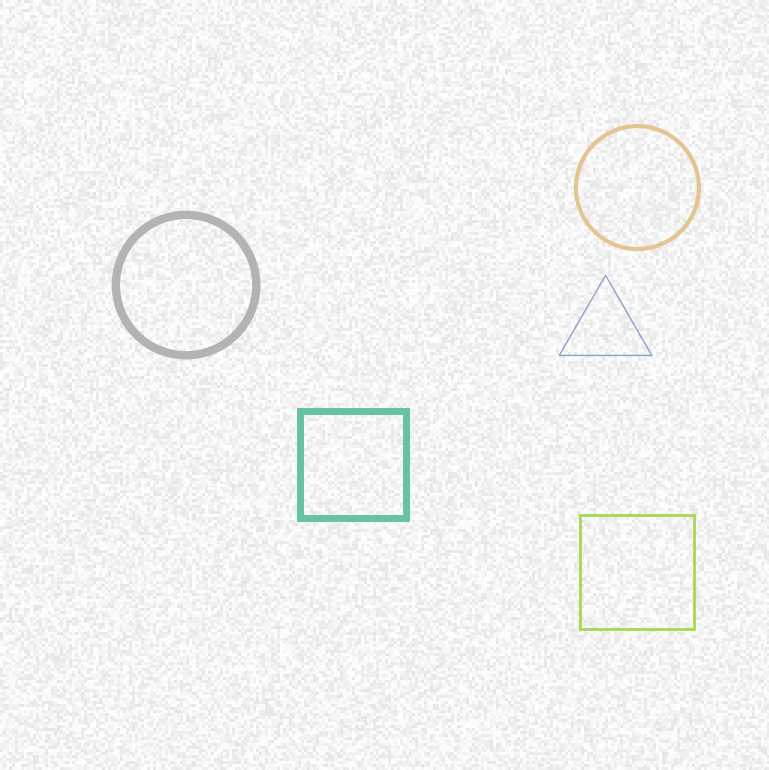[{"shape": "square", "thickness": 2.5, "radius": 0.35, "center": [0.458, 0.397]}, {"shape": "triangle", "thickness": 0.5, "radius": 0.35, "center": [0.786, 0.573]}, {"shape": "square", "thickness": 1, "radius": 0.37, "center": [0.827, 0.257]}, {"shape": "circle", "thickness": 1.5, "radius": 0.4, "center": [0.828, 0.756]}, {"shape": "circle", "thickness": 3, "radius": 0.46, "center": [0.242, 0.63]}]